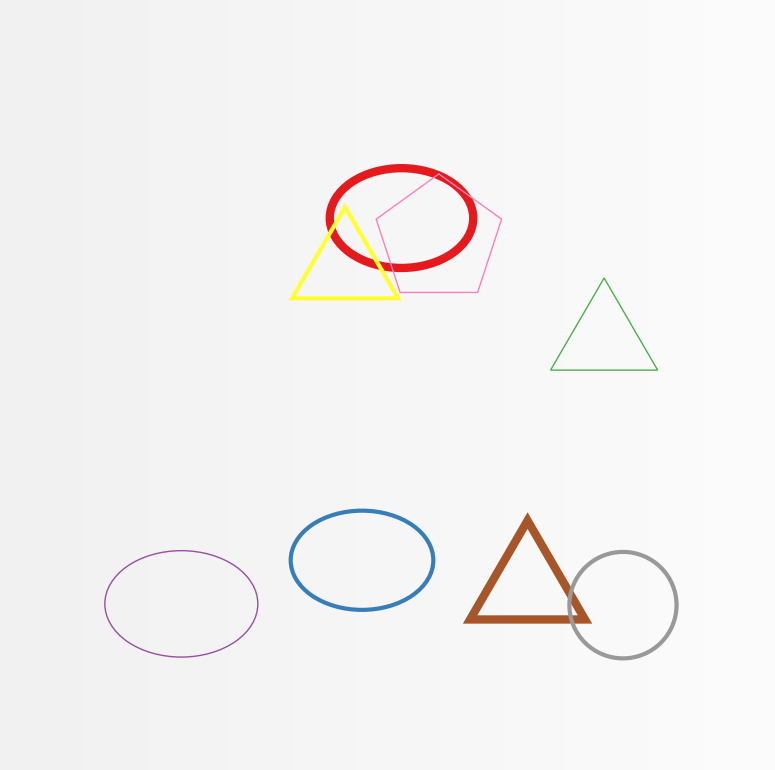[{"shape": "oval", "thickness": 3, "radius": 0.46, "center": [0.518, 0.717]}, {"shape": "oval", "thickness": 1.5, "radius": 0.46, "center": [0.467, 0.272]}, {"shape": "triangle", "thickness": 0.5, "radius": 0.4, "center": [0.779, 0.559]}, {"shape": "oval", "thickness": 0.5, "radius": 0.49, "center": [0.234, 0.216]}, {"shape": "triangle", "thickness": 1.5, "radius": 0.39, "center": [0.445, 0.652]}, {"shape": "triangle", "thickness": 3, "radius": 0.43, "center": [0.681, 0.238]}, {"shape": "pentagon", "thickness": 0.5, "radius": 0.43, "center": [0.566, 0.689]}, {"shape": "circle", "thickness": 1.5, "radius": 0.35, "center": [0.804, 0.214]}]